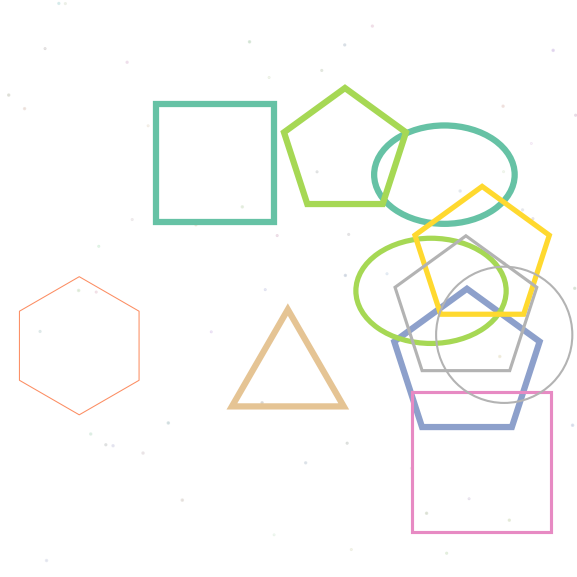[{"shape": "oval", "thickness": 3, "radius": 0.61, "center": [0.77, 0.697]}, {"shape": "square", "thickness": 3, "radius": 0.51, "center": [0.372, 0.717]}, {"shape": "hexagon", "thickness": 0.5, "radius": 0.6, "center": [0.137, 0.4]}, {"shape": "pentagon", "thickness": 3, "radius": 0.66, "center": [0.809, 0.367]}, {"shape": "square", "thickness": 1.5, "radius": 0.61, "center": [0.834, 0.199]}, {"shape": "oval", "thickness": 2.5, "radius": 0.65, "center": [0.746, 0.496]}, {"shape": "pentagon", "thickness": 3, "radius": 0.56, "center": [0.597, 0.736]}, {"shape": "pentagon", "thickness": 2.5, "radius": 0.61, "center": [0.835, 0.554]}, {"shape": "triangle", "thickness": 3, "radius": 0.56, "center": [0.498, 0.351]}, {"shape": "circle", "thickness": 1, "radius": 0.59, "center": [0.873, 0.419]}, {"shape": "pentagon", "thickness": 1.5, "radius": 0.65, "center": [0.807, 0.462]}]